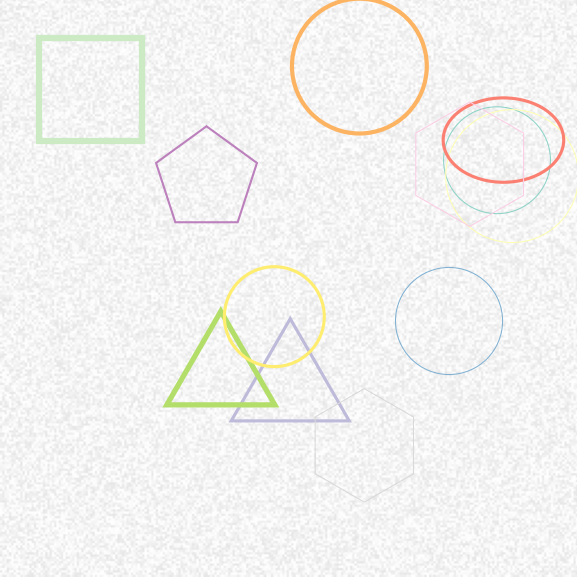[{"shape": "circle", "thickness": 0.5, "radius": 0.46, "center": [0.861, 0.722]}, {"shape": "circle", "thickness": 0.5, "radius": 0.58, "center": [0.887, 0.694]}, {"shape": "triangle", "thickness": 1.5, "radius": 0.59, "center": [0.503, 0.329]}, {"shape": "oval", "thickness": 1.5, "radius": 0.52, "center": [0.872, 0.757]}, {"shape": "circle", "thickness": 0.5, "radius": 0.46, "center": [0.778, 0.443]}, {"shape": "circle", "thickness": 2, "radius": 0.58, "center": [0.622, 0.885]}, {"shape": "triangle", "thickness": 2.5, "radius": 0.54, "center": [0.382, 0.352]}, {"shape": "hexagon", "thickness": 0.5, "radius": 0.54, "center": [0.813, 0.715]}, {"shape": "hexagon", "thickness": 0.5, "radius": 0.49, "center": [0.631, 0.228]}, {"shape": "pentagon", "thickness": 1, "radius": 0.46, "center": [0.358, 0.689]}, {"shape": "square", "thickness": 3, "radius": 0.45, "center": [0.157, 0.844]}, {"shape": "circle", "thickness": 1.5, "radius": 0.43, "center": [0.475, 0.451]}]